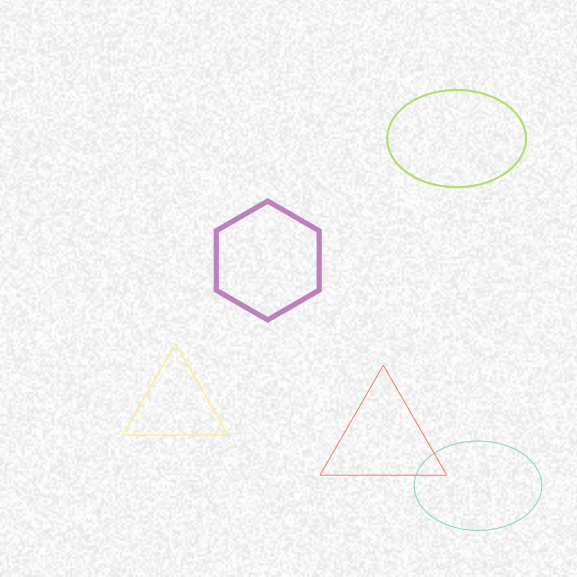[{"shape": "oval", "thickness": 0.5, "radius": 0.55, "center": [0.828, 0.158]}, {"shape": "triangle", "thickness": 0.5, "radius": 0.63, "center": [0.664, 0.24]}, {"shape": "oval", "thickness": 1, "radius": 0.6, "center": [0.791, 0.759]}, {"shape": "hexagon", "thickness": 2.5, "radius": 0.51, "center": [0.464, 0.548]}, {"shape": "triangle", "thickness": 0.5, "radius": 0.53, "center": [0.304, 0.299]}]